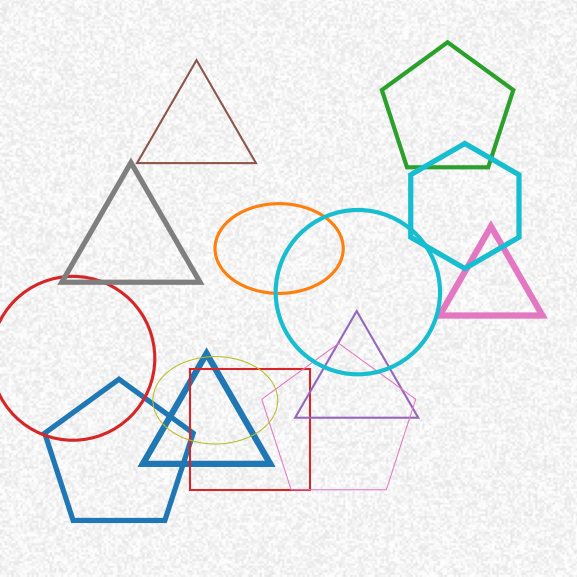[{"shape": "pentagon", "thickness": 2.5, "radius": 0.68, "center": [0.206, 0.207]}, {"shape": "triangle", "thickness": 3, "radius": 0.64, "center": [0.358, 0.26]}, {"shape": "oval", "thickness": 1.5, "radius": 0.56, "center": [0.483, 0.569]}, {"shape": "pentagon", "thickness": 2, "radius": 0.6, "center": [0.775, 0.806]}, {"shape": "square", "thickness": 1, "radius": 0.52, "center": [0.433, 0.256]}, {"shape": "circle", "thickness": 1.5, "radius": 0.71, "center": [0.126, 0.379]}, {"shape": "triangle", "thickness": 1, "radius": 0.62, "center": [0.618, 0.337]}, {"shape": "triangle", "thickness": 1, "radius": 0.59, "center": [0.34, 0.776]}, {"shape": "pentagon", "thickness": 0.5, "radius": 0.7, "center": [0.587, 0.264]}, {"shape": "triangle", "thickness": 3, "radius": 0.51, "center": [0.85, 0.504]}, {"shape": "triangle", "thickness": 2.5, "radius": 0.69, "center": [0.227, 0.579]}, {"shape": "oval", "thickness": 0.5, "radius": 0.54, "center": [0.373, 0.306]}, {"shape": "hexagon", "thickness": 2.5, "radius": 0.54, "center": [0.805, 0.642]}, {"shape": "circle", "thickness": 2, "radius": 0.71, "center": [0.62, 0.493]}]